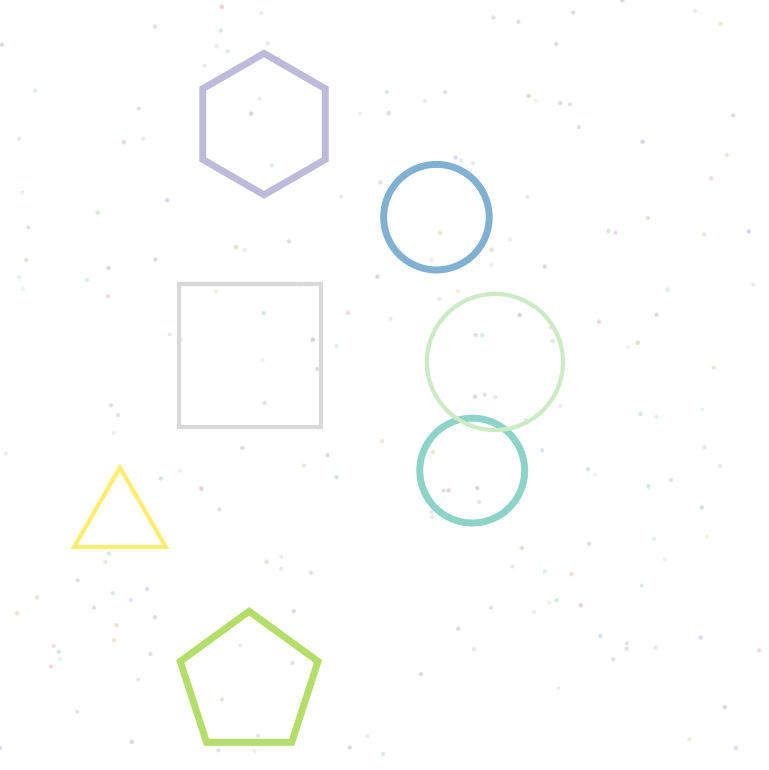[{"shape": "circle", "thickness": 2.5, "radius": 0.34, "center": [0.613, 0.389]}, {"shape": "hexagon", "thickness": 2.5, "radius": 0.46, "center": [0.343, 0.839]}, {"shape": "circle", "thickness": 2.5, "radius": 0.34, "center": [0.567, 0.718]}, {"shape": "pentagon", "thickness": 2.5, "radius": 0.47, "center": [0.324, 0.112]}, {"shape": "square", "thickness": 1.5, "radius": 0.46, "center": [0.325, 0.538]}, {"shape": "circle", "thickness": 1.5, "radius": 0.44, "center": [0.643, 0.53]}, {"shape": "triangle", "thickness": 1.5, "radius": 0.34, "center": [0.156, 0.324]}]